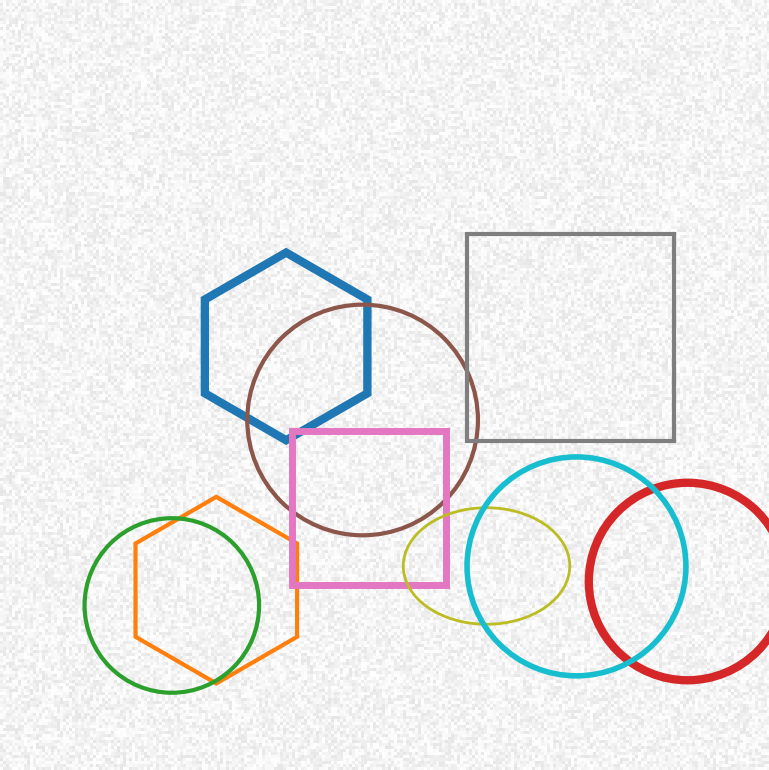[{"shape": "hexagon", "thickness": 3, "radius": 0.61, "center": [0.372, 0.55]}, {"shape": "hexagon", "thickness": 1.5, "radius": 0.61, "center": [0.281, 0.234]}, {"shape": "circle", "thickness": 1.5, "radius": 0.57, "center": [0.223, 0.214]}, {"shape": "circle", "thickness": 3, "radius": 0.64, "center": [0.893, 0.245]}, {"shape": "circle", "thickness": 1.5, "radius": 0.75, "center": [0.471, 0.455]}, {"shape": "square", "thickness": 2.5, "radius": 0.5, "center": [0.479, 0.341]}, {"shape": "square", "thickness": 1.5, "radius": 0.67, "center": [0.74, 0.562]}, {"shape": "oval", "thickness": 1, "radius": 0.54, "center": [0.632, 0.265]}, {"shape": "circle", "thickness": 2, "radius": 0.71, "center": [0.749, 0.264]}]